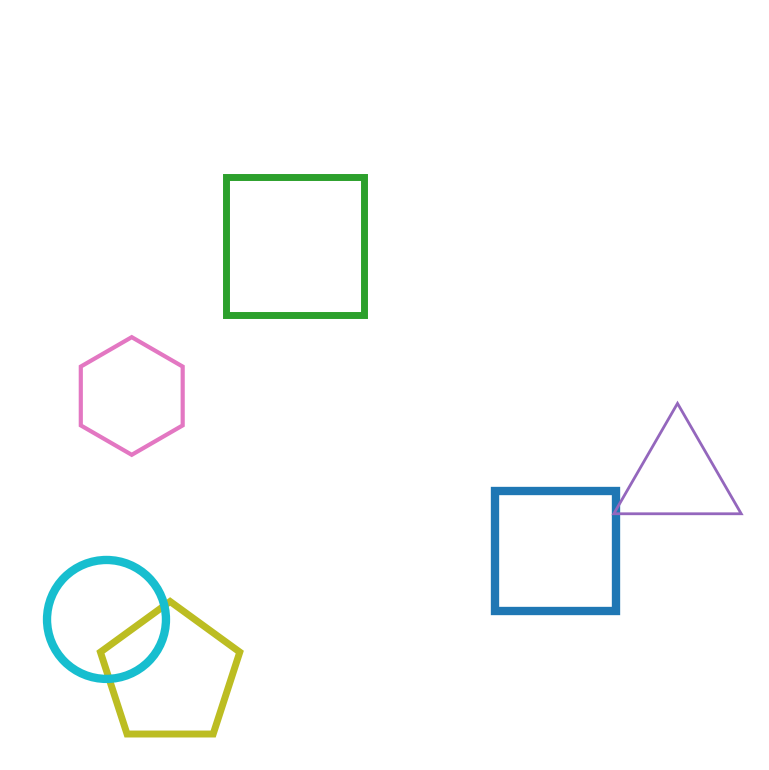[{"shape": "square", "thickness": 3, "radius": 0.39, "center": [0.721, 0.285]}, {"shape": "square", "thickness": 2.5, "radius": 0.45, "center": [0.383, 0.68]}, {"shape": "triangle", "thickness": 1, "radius": 0.48, "center": [0.88, 0.381]}, {"shape": "hexagon", "thickness": 1.5, "radius": 0.38, "center": [0.171, 0.486]}, {"shape": "pentagon", "thickness": 2.5, "radius": 0.48, "center": [0.221, 0.124]}, {"shape": "circle", "thickness": 3, "radius": 0.39, "center": [0.138, 0.196]}]